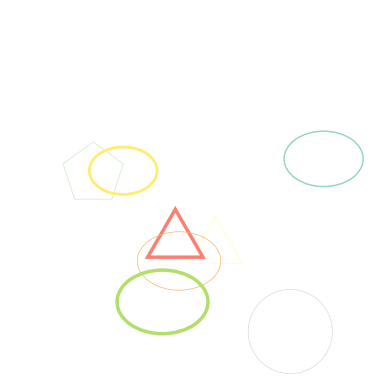[{"shape": "oval", "thickness": 1, "radius": 0.51, "center": [0.841, 0.587]}, {"shape": "triangle", "thickness": 0.5, "radius": 0.41, "center": [0.56, 0.356]}, {"shape": "triangle", "thickness": 2.5, "radius": 0.41, "center": [0.455, 0.373]}, {"shape": "oval", "thickness": 0.5, "radius": 0.54, "center": [0.465, 0.322]}, {"shape": "oval", "thickness": 2.5, "radius": 0.59, "center": [0.422, 0.216]}, {"shape": "circle", "thickness": 0.5, "radius": 0.55, "center": [0.754, 0.139]}, {"shape": "pentagon", "thickness": 0.5, "radius": 0.41, "center": [0.242, 0.549]}, {"shape": "oval", "thickness": 2, "radius": 0.44, "center": [0.32, 0.557]}]